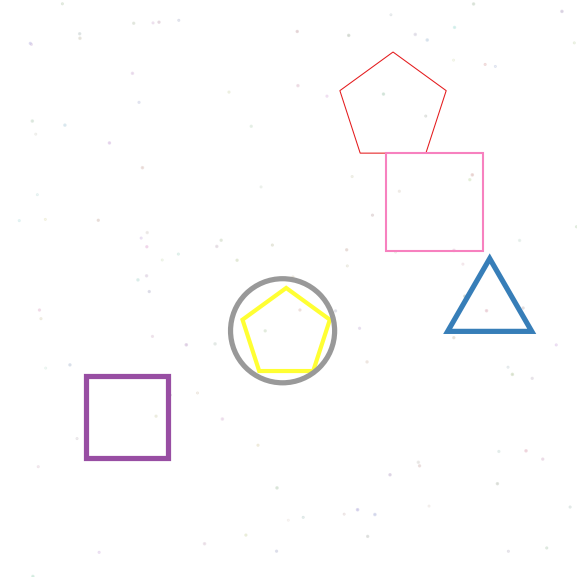[{"shape": "pentagon", "thickness": 0.5, "radius": 0.48, "center": [0.681, 0.812]}, {"shape": "triangle", "thickness": 2.5, "radius": 0.42, "center": [0.848, 0.467]}, {"shape": "square", "thickness": 2.5, "radius": 0.36, "center": [0.22, 0.277]}, {"shape": "pentagon", "thickness": 2, "radius": 0.4, "center": [0.496, 0.421]}, {"shape": "square", "thickness": 1, "radius": 0.42, "center": [0.752, 0.65]}, {"shape": "circle", "thickness": 2.5, "radius": 0.45, "center": [0.489, 0.426]}]